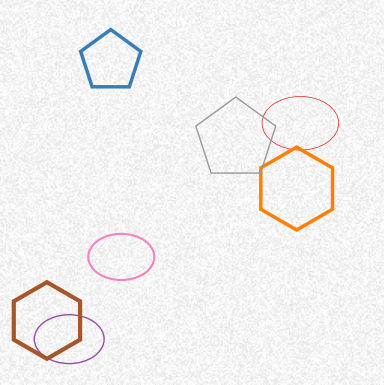[{"shape": "oval", "thickness": 0.5, "radius": 0.5, "center": [0.78, 0.68]}, {"shape": "pentagon", "thickness": 2.5, "radius": 0.41, "center": [0.288, 0.841]}, {"shape": "oval", "thickness": 1, "radius": 0.45, "center": [0.18, 0.119]}, {"shape": "hexagon", "thickness": 2.5, "radius": 0.54, "center": [0.771, 0.51]}, {"shape": "hexagon", "thickness": 3, "radius": 0.5, "center": [0.122, 0.168]}, {"shape": "oval", "thickness": 1.5, "radius": 0.43, "center": [0.315, 0.333]}, {"shape": "pentagon", "thickness": 1, "radius": 0.55, "center": [0.612, 0.639]}]